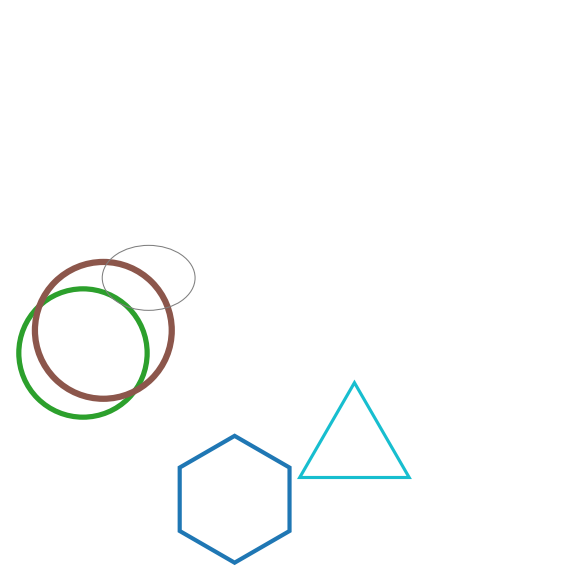[{"shape": "hexagon", "thickness": 2, "radius": 0.55, "center": [0.406, 0.135]}, {"shape": "circle", "thickness": 2.5, "radius": 0.56, "center": [0.144, 0.388]}, {"shape": "circle", "thickness": 3, "radius": 0.59, "center": [0.179, 0.427]}, {"shape": "oval", "thickness": 0.5, "radius": 0.4, "center": [0.257, 0.518]}, {"shape": "triangle", "thickness": 1.5, "radius": 0.55, "center": [0.614, 0.227]}]